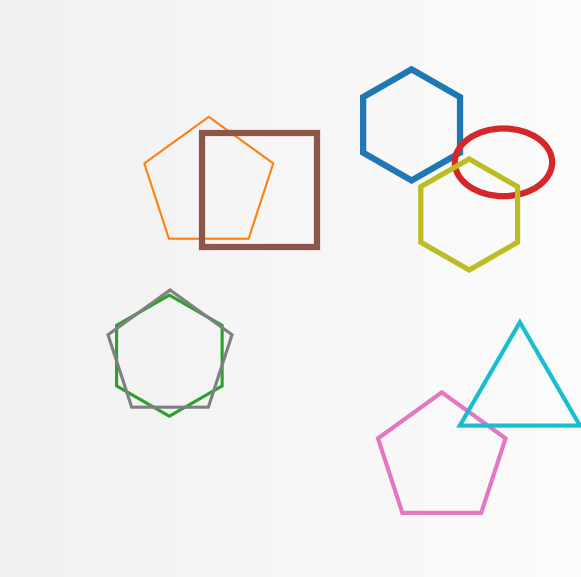[{"shape": "hexagon", "thickness": 3, "radius": 0.48, "center": [0.708, 0.783]}, {"shape": "pentagon", "thickness": 1, "radius": 0.58, "center": [0.359, 0.68]}, {"shape": "hexagon", "thickness": 1.5, "radius": 0.52, "center": [0.291, 0.383]}, {"shape": "oval", "thickness": 3, "radius": 0.42, "center": [0.866, 0.718]}, {"shape": "square", "thickness": 3, "radius": 0.49, "center": [0.447, 0.67]}, {"shape": "pentagon", "thickness": 2, "radius": 0.58, "center": [0.76, 0.204]}, {"shape": "pentagon", "thickness": 1.5, "radius": 0.56, "center": [0.293, 0.385]}, {"shape": "hexagon", "thickness": 2.5, "radius": 0.48, "center": [0.807, 0.628]}, {"shape": "triangle", "thickness": 2, "radius": 0.6, "center": [0.894, 0.322]}]